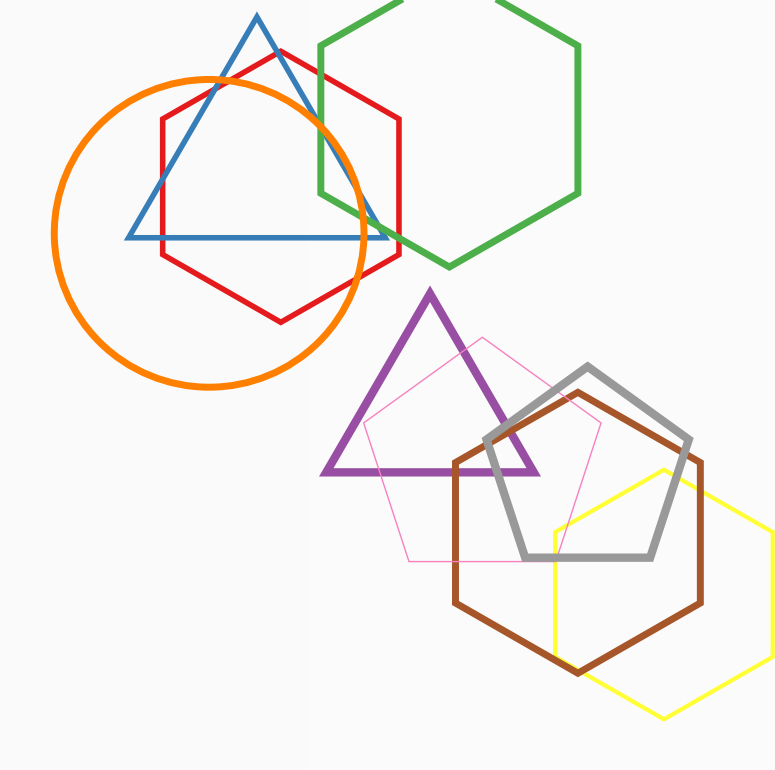[{"shape": "hexagon", "thickness": 2, "radius": 0.88, "center": [0.362, 0.757]}, {"shape": "triangle", "thickness": 2, "radius": 0.96, "center": [0.332, 0.787]}, {"shape": "hexagon", "thickness": 2.5, "radius": 0.96, "center": [0.58, 0.845]}, {"shape": "triangle", "thickness": 3, "radius": 0.77, "center": [0.555, 0.464]}, {"shape": "circle", "thickness": 2.5, "radius": 1.0, "center": [0.27, 0.697]}, {"shape": "hexagon", "thickness": 1.5, "radius": 0.81, "center": [0.857, 0.228]}, {"shape": "hexagon", "thickness": 2.5, "radius": 0.91, "center": [0.746, 0.308]}, {"shape": "pentagon", "thickness": 0.5, "radius": 0.81, "center": [0.622, 0.401]}, {"shape": "pentagon", "thickness": 3, "radius": 0.69, "center": [0.758, 0.387]}]